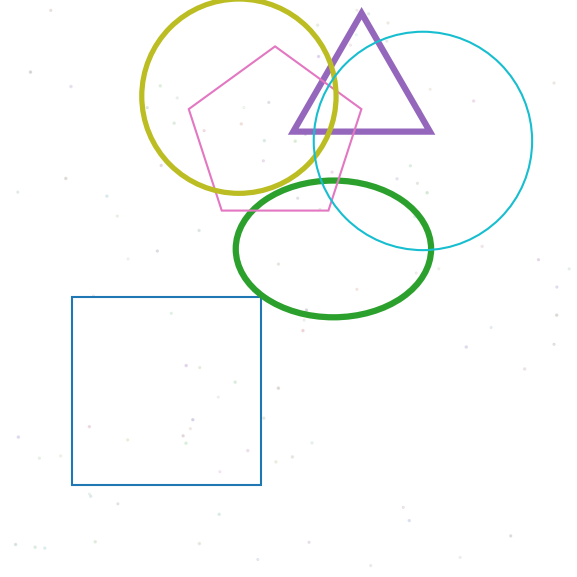[{"shape": "square", "thickness": 1, "radius": 0.81, "center": [0.289, 0.322]}, {"shape": "oval", "thickness": 3, "radius": 0.85, "center": [0.577, 0.568]}, {"shape": "triangle", "thickness": 3, "radius": 0.68, "center": [0.626, 0.84]}, {"shape": "pentagon", "thickness": 1, "radius": 0.79, "center": [0.476, 0.762]}, {"shape": "circle", "thickness": 2.5, "radius": 0.84, "center": [0.414, 0.833]}, {"shape": "circle", "thickness": 1, "radius": 0.95, "center": [0.732, 0.755]}]